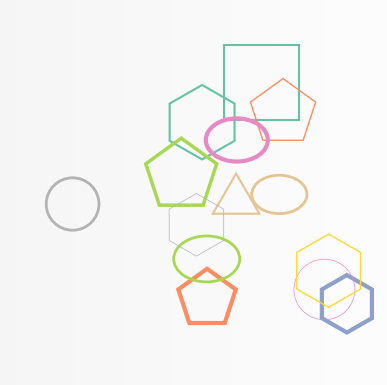[{"shape": "hexagon", "thickness": 1.5, "radius": 0.48, "center": [0.522, 0.683]}, {"shape": "square", "thickness": 1.5, "radius": 0.49, "center": [0.675, 0.785]}, {"shape": "pentagon", "thickness": 3, "radius": 0.39, "center": [0.534, 0.224]}, {"shape": "pentagon", "thickness": 1, "radius": 0.44, "center": [0.73, 0.707]}, {"shape": "hexagon", "thickness": 3, "radius": 0.37, "center": [0.895, 0.211]}, {"shape": "oval", "thickness": 3, "radius": 0.4, "center": [0.611, 0.636]}, {"shape": "circle", "thickness": 0.5, "radius": 0.39, "center": [0.837, 0.248]}, {"shape": "pentagon", "thickness": 2.5, "radius": 0.48, "center": [0.468, 0.545]}, {"shape": "oval", "thickness": 2, "radius": 0.43, "center": [0.533, 0.327]}, {"shape": "hexagon", "thickness": 1, "radius": 0.47, "center": [0.848, 0.297]}, {"shape": "triangle", "thickness": 1.5, "radius": 0.35, "center": [0.609, 0.48]}, {"shape": "oval", "thickness": 2, "radius": 0.36, "center": [0.721, 0.495]}, {"shape": "hexagon", "thickness": 0.5, "radius": 0.41, "center": [0.507, 0.416]}, {"shape": "circle", "thickness": 2, "radius": 0.34, "center": [0.187, 0.47]}]